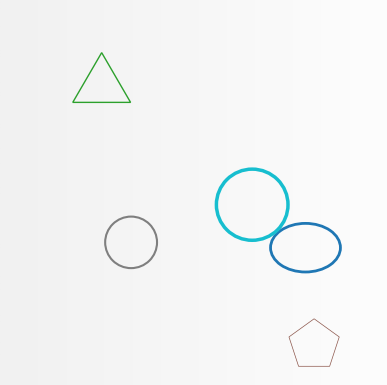[{"shape": "oval", "thickness": 2, "radius": 0.45, "center": [0.788, 0.357]}, {"shape": "triangle", "thickness": 1, "radius": 0.43, "center": [0.262, 0.777]}, {"shape": "pentagon", "thickness": 0.5, "radius": 0.34, "center": [0.811, 0.104]}, {"shape": "circle", "thickness": 1.5, "radius": 0.33, "center": [0.338, 0.37]}, {"shape": "circle", "thickness": 2.5, "radius": 0.46, "center": [0.651, 0.468]}]